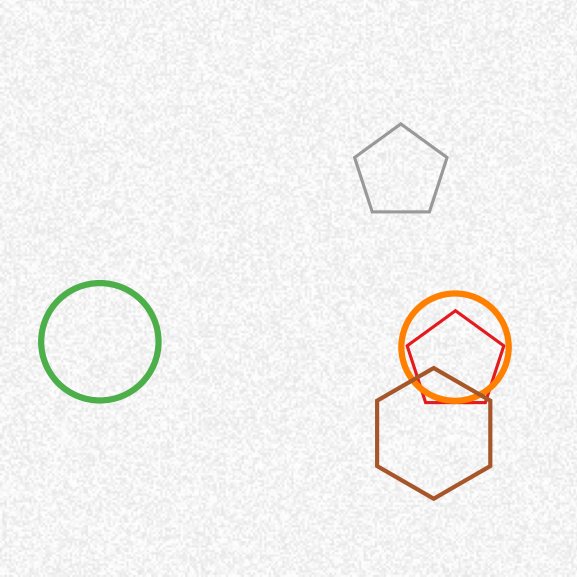[{"shape": "pentagon", "thickness": 1.5, "radius": 0.44, "center": [0.789, 0.373]}, {"shape": "circle", "thickness": 3, "radius": 0.51, "center": [0.173, 0.407]}, {"shape": "circle", "thickness": 3, "radius": 0.46, "center": [0.788, 0.398]}, {"shape": "hexagon", "thickness": 2, "radius": 0.57, "center": [0.751, 0.249]}, {"shape": "pentagon", "thickness": 1.5, "radius": 0.42, "center": [0.694, 0.7]}]